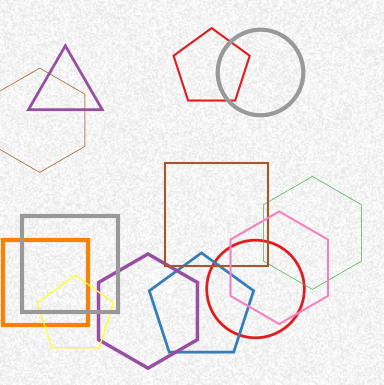[{"shape": "pentagon", "thickness": 1.5, "radius": 0.52, "center": [0.55, 0.823]}, {"shape": "circle", "thickness": 2, "radius": 0.63, "center": [0.664, 0.249]}, {"shape": "pentagon", "thickness": 2, "radius": 0.71, "center": [0.523, 0.201]}, {"shape": "hexagon", "thickness": 0.5, "radius": 0.73, "center": [0.812, 0.395]}, {"shape": "hexagon", "thickness": 2.5, "radius": 0.74, "center": [0.384, 0.192]}, {"shape": "triangle", "thickness": 2, "radius": 0.55, "center": [0.17, 0.77]}, {"shape": "square", "thickness": 3, "radius": 0.55, "center": [0.119, 0.266]}, {"shape": "pentagon", "thickness": 1, "radius": 0.52, "center": [0.196, 0.181]}, {"shape": "hexagon", "thickness": 0.5, "radius": 0.68, "center": [0.103, 0.688]}, {"shape": "square", "thickness": 1.5, "radius": 0.67, "center": [0.563, 0.442]}, {"shape": "hexagon", "thickness": 1.5, "radius": 0.73, "center": [0.725, 0.305]}, {"shape": "square", "thickness": 3, "radius": 0.62, "center": [0.182, 0.314]}, {"shape": "circle", "thickness": 3, "radius": 0.56, "center": [0.677, 0.812]}]